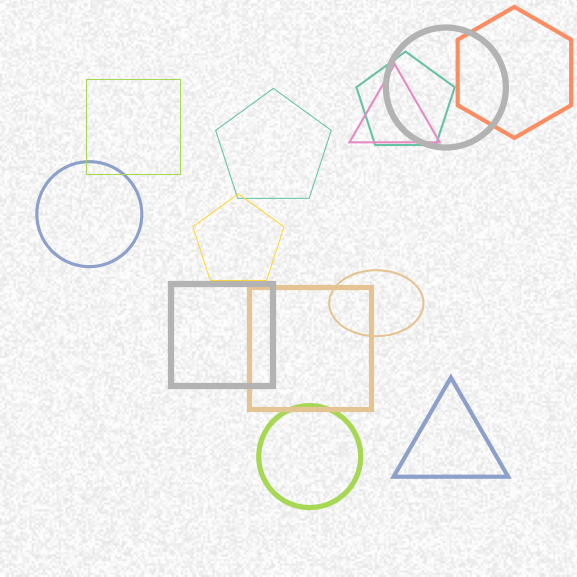[{"shape": "pentagon", "thickness": 1, "radius": 0.45, "center": [0.702, 0.82]}, {"shape": "pentagon", "thickness": 0.5, "radius": 0.53, "center": [0.473, 0.741]}, {"shape": "hexagon", "thickness": 2, "radius": 0.57, "center": [0.891, 0.874]}, {"shape": "triangle", "thickness": 2, "radius": 0.57, "center": [0.781, 0.231]}, {"shape": "circle", "thickness": 1.5, "radius": 0.45, "center": [0.155, 0.628]}, {"shape": "triangle", "thickness": 1, "radius": 0.45, "center": [0.683, 0.798]}, {"shape": "square", "thickness": 0.5, "radius": 0.41, "center": [0.23, 0.78]}, {"shape": "circle", "thickness": 2.5, "radius": 0.44, "center": [0.536, 0.208]}, {"shape": "pentagon", "thickness": 0.5, "radius": 0.41, "center": [0.413, 0.581]}, {"shape": "square", "thickness": 2.5, "radius": 0.53, "center": [0.537, 0.396]}, {"shape": "oval", "thickness": 1, "radius": 0.41, "center": [0.652, 0.474]}, {"shape": "square", "thickness": 3, "radius": 0.44, "center": [0.385, 0.418]}, {"shape": "circle", "thickness": 3, "radius": 0.52, "center": [0.772, 0.848]}]